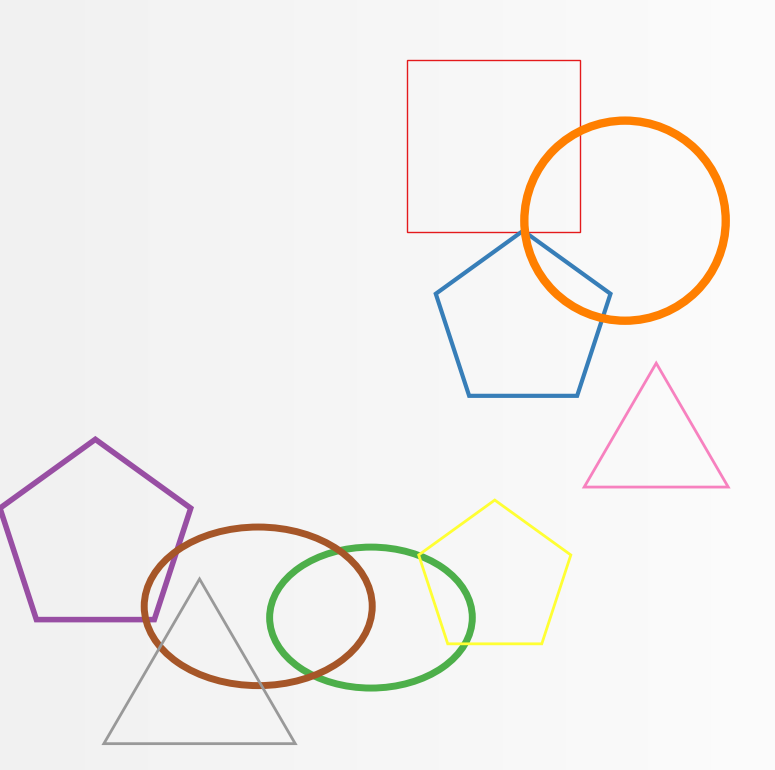[{"shape": "square", "thickness": 0.5, "radius": 0.56, "center": [0.637, 0.81]}, {"shape": "pentagon", "thickness": 1.5, "radius": 0.59, "center": [0.675, 0.582]}, {"shape": "oval", "thickness": 2.5, "radius": 0.65, "center": [0.479, 0.198]}, {"shape": "pentagon", "thickness": 2, "radius": 0.65, "center": [0.123, 0.3]}, {"shape": "circle", "thickness": 3, "radius": 0.65, "center": [0.806, 0.713]}, {"shape": "pentagon", "thickness": 1, "radius": 0.52, "center": [0.638, 0.247]}, {"shape": "oval", "thickness": 2.5, "radius": 0.74, "center": [0.333, 0.213]}, {"shape": "triangle", "thickness": 1, "radius": 0.54, "center": [0.847, 0.421]}, {"shape": "triangle", "thickness": 1, "radius": 0.71, "center": [0.257, 0.105]}]